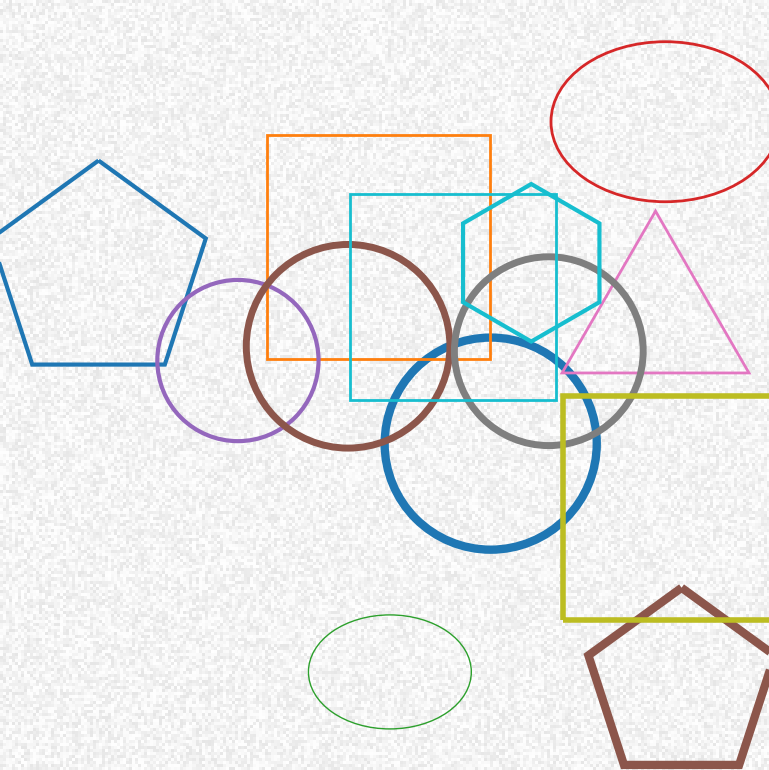[{"shape": "circle", "thickness": 3, "radius": 0.69, "center": [0.637, 0.424]}, {"shape": "pentagon", "thickness": 1.5, "radius": 0.73, "center": [0.128, 0.645]}, {"shape": "square", "thickness": 1, "radius": 0.72, "center": [0.491, 0.679]}, {"shape": "oval", "thickness": 0.5, "radius": 0.53, "center": [0.506, 0.127]}, {"shape": "oval", "thickness": 1, "radius": 0.74, "center": [0.864, 0.842]}, {"shape": "circle", "thickness": 1.5, "radius": 0.52, "center": [0.309, 0.532]}, {"shape": "circle", "thickness": 2.5, "radius": 0.66, "center": [0.452, 0.55]}, {"shape": "pentagon", "thickness": 3, "radius": 0.64, "center": [0.885, 0.109]}, {"shape": "triangle", "thickness": 1, "radius": 0.7, "center": [0.851, 0.586]}, {"shape": "circle", "thickness": 2.5, "radius": 0.61, "center": [0.713, 0.544]}, {"shape": "square", "thickness": 2, "radius": 0.73, "center": [0.877, 0.34]}, {"shape": "square", "thickness": 1, "radius": 0.67, "center": [0.589, 0.614]}, {"shape": "hexagon", "thickness": 1.5, "radius": 0.51, "center": [0.69, 0.659]}]